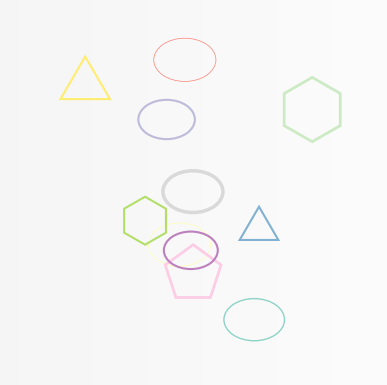[{"shape": "oval", "thickness": 1, "radius": 0.39, "center": [0.656, 0.17]}, {"shape": "oval", "thickness": 0.5, "radius": 0.4, "center": [0.463, 0.364]}, {"shape": "oval", "thickness": 1.5, "radius": 0.36, "center": [0.43, 0.69]}, {"shape": "oval", "thickness": 0.5, "radius": 0.4, "center": [0.477, 0.845]}, {"shape": "triangle", "thickness": 1.5, "radius": 0.29, "center": [0.668, 0.406]}, {"shape": "hexagon", "thickness": 1.5, "radius": 0.31, "center": [0.374, 0.427]}, {"shape": "pentagon", "thickness": 2, "radius": 0.38, "center": [0.498, 0.289]}, {"shape": "oval", "thickness": 2.5, "radius": 0.39, "center": [0.498, 0.502]}, {"shape": "oval", "thickness": 1.5, "radius": 0.35, "center": [0.492, 0.35]}, {"shape": "hexagon", "thickness": 2, "radius": 0.42, "center": [0.806, 0.715]}, {"shape": "triangle", "thickness": 1.5, "radius": 0.37, "center": [0.22, 0.779]}]